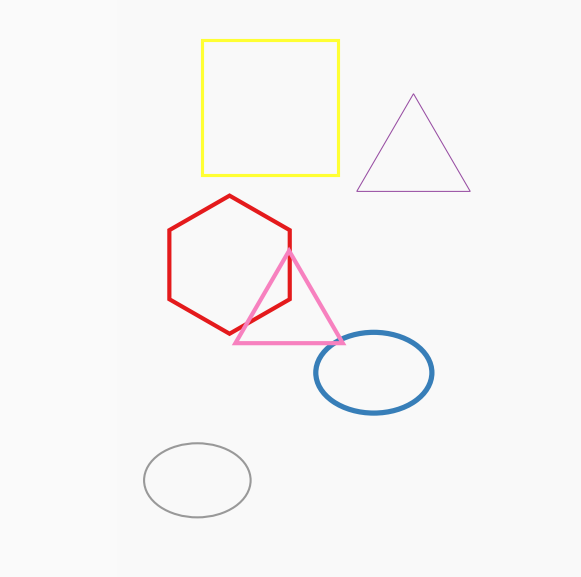[{"shape": "hexagon", "thickness": 2, "radius": 0.6, "center": [0.395, 0.541]}, {"shape": "oval", "thickness": 2.5, "radius": 0.5, "center": [0.643, 0.354]}, {"shape": "triangle", "thickness": 0.5, "radius": 0.56, "center": [0.711, 0.724]}, {"shape": "square", "thickness": 1.5, "radius": 0.58, "center": [0.465, 0.813]}, {"shape": "triangle", "thickness": 2, "radius": 0.53, "center": [0.497, 0.458]}, {"shape": "oval", "thickness": 1, "radius": 0.46, "center": [0.34, 0.167]}]